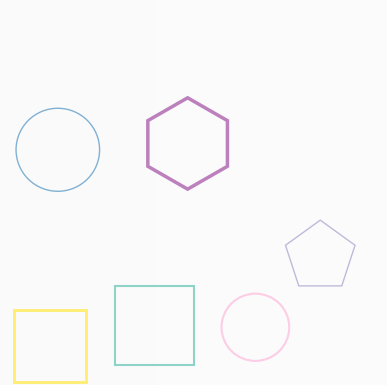[{"shape": "square", "thickness": 1.5, "radius": 0.51, "center": [0.4, 0.155]}, {"shape": "pentagon", "thickness": 1, "radius": 0.47, "center": [0.827, 0.334]}, {"shape": "circle", "thickness": 1, "radius": 0.54, "center": [0.149, 0.611]}, {"shape": "circle", "thickness": 1.5, "radius": 0.44, "center": [0.659, 0.15]}, {"shape": "hexagon", "thickness": 2.5, "radius": 0.59, "center": [0.484, 0.627]}, {"shape": "square", "thickness": 2, "radius": 0.47, "center": [0.129, 0.102]}]